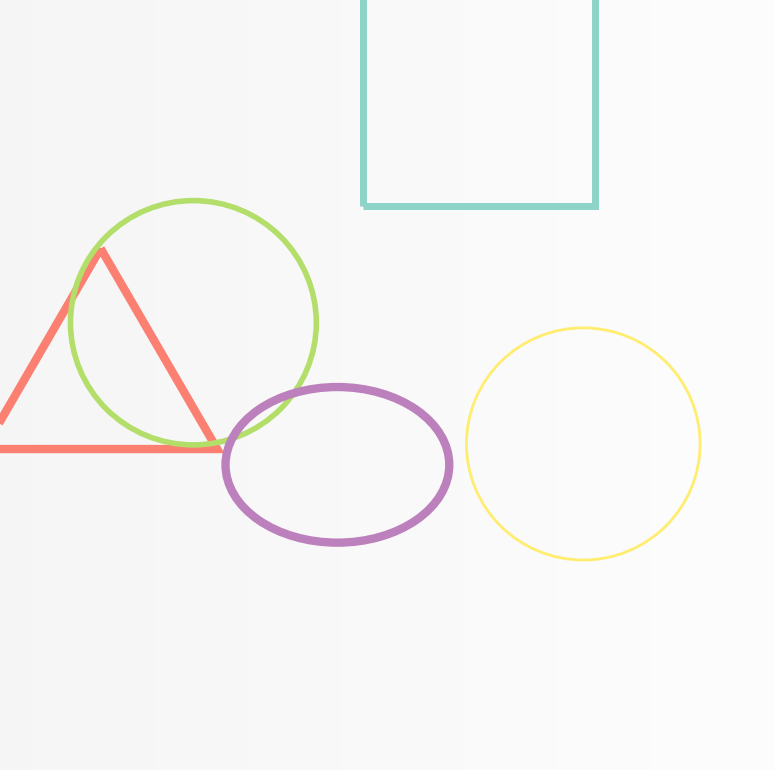[{"shape": "square", "thickness": 2.5, "radius": 0.75, "center": [0.618, 0.881]}, {"shape": "triangle", "thickness": 3, "radius": 0.87, "center": [0.13, 0.504]}, {"shape": "circle", "thickness": 2, "radius": 0.79, "center": [0.25, 0.581]}, {"shape": "oval", "thickness": 3, "radius": 0.72, "center": [0.435, 0.396]}, {"shape": "circle", "thickness": 1, "radius": 0.75, "center": [0.753, 0.423]}]